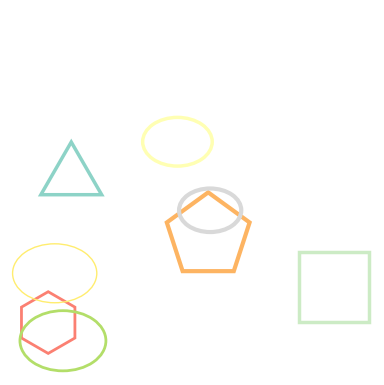[{"shape": "triangle", "thickness": 2.5, "radius": 0.46, "center": [0.185, 0.54]}, {"shape": "oval", "thickness": 2.5, "radius": 0.45, "center": [0.461, 0.632]}, {"shape": "hexagon", "thickness": 2, "radius": 0.4, "center": [0.125, 0.162]}, {"shape": "pentagon", "thickness": 3, "radius": 0.57, "center": [0.541, 0.387]}, {"shape": "oval", "thickness": 2, "radius": 0.56, "center": [0.163, 0.115]}, {"shape": "oval", "thickness": 3, "radius": 0.4, "center": [0.546, 0.454]}, {"shape": "square", "thickness": 2.5, "radius": 0.46, "center": [0.868, 0.255]}, {"shape": "oval", "thickness": 1, "radius": 0.55, "center": [0.142, 0.29]}]